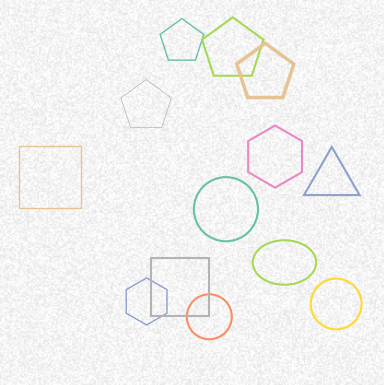[{"shape": "pentagon", "thickness": 1, "radius": 0.3, "center": [0.473, 0.892]}, {"shape": "circle", "thickness": 1.5, "radius": 0.42, "center": [0.587, 0.457]}, {"shape": "circle", "thickness": 1.5, "radius": 0.29, "center": [0.544, 0.177]}, {"shape": "hexagon", "thickness": 1, "radius": 0.31, "center": [0.381, 0.217]}, {"shape": "triangle", "thickness": 1.5, "radius": 0.42, "center": [0.862, 0.535]}, {"shape": "hexagon", "thickness": 1.5, "radius": 0.4, "center": [0.715, 0.593]}, {"shape": "oval", "thickness": 1.5, "radius": 0.41, "center": [0.739, 0.318]}, {"shape": "pentagon", "thickness": 1.5, "radius": 0.42, "center": [0.605, 0.871]}, {"shape": "circle", "thickness": 1.5, "radius": 0.33, "center": [0.873, 0.211]}, {"shape": "square", "thickness": 1, "radius": 0.4, "center": [0.131, 0.54]}, {"shape": "pentagon", "thickness": 2.5, "radius": 0.39, "center": [0.689, 0.81]}, {"shape": "square", "thickness": 1.5, "radius": 0.38, "center": [0.468, 0.255]}, {"shape": "pentagon", "thickness": 0.5, "radius": 0.34, "center": [0.38, 0.725]}]